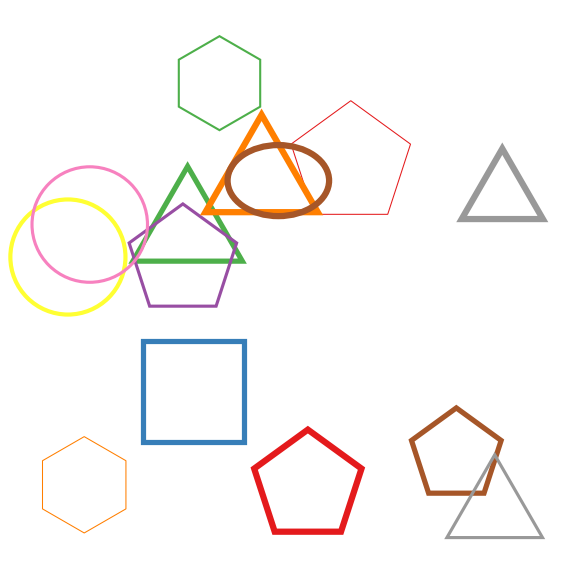[{"shape": "pentagon", "thickness": 3, "radius": 0.49, "center": [0.533, 0.157]}, {"shape": "pentagon", "thickness": 0.5, "radius": 0.54, "center": [0.607, 0.716]}, {"shape": "square", "thickness": 2.5, "radius": 0.44, "center": [0.334, 0.321]}, {"shape": "triangle", "thickness": 2.5, "radius": 0.55, "center": [0.325, 0.602]}, {"shape": "hexagon", "thickness": 1, "radius": 0.41, "center": [0.38, 0.855]}, {"shape": "pentagon", "thickness": 1.5, "radius": 0.49, "center": [0.317, 0.548]}, {"shape": "hexagon", "thickness": 0.5, "radius": 0.42, "center": [0.146, 0.16]}, {"shape": "triangle", "thickness": 3, "radius": 0.56, "center": [0.453, 0.688]}, {"shape": "circle", "thickness": 2, "radius": 0.5, "center": [0.118, 0.554]}, {"shape": "oval", "thickness": 3, "radius": 0.44, "center": [0.482, 0.686]}, {"shape": "pentagon", "thickness": 2.5, "radius": 0.41, "center": [0.79, 0.211]}, {"shape": "circle", "thickness": 1.5, "radius": 0.5, "center": [0.155, 0.61]}, {"shape": "triangle", "thickness": 1.5, "radius": 0.48, "center": [0.857, 0.116]}, {"shape": "triangle", "thickness": 3, "radius": 0.41, "center": [0.87, 0.66]}]